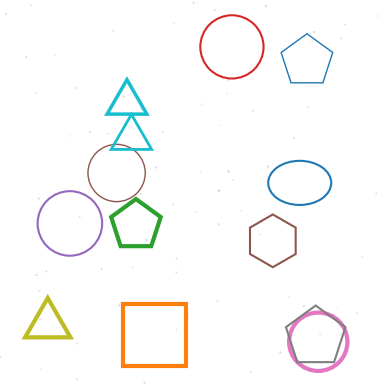[{"shape": "pentagon", "thickness": 1, "radius": 0.35, "center": [0.797, 0.842]}, {"shape": "oval", "thickness": 1.5, "radius": 0.41, "center": [0.778, 0.525]}, {"shape": "square", "thickness": 3, "radius": 0.41, "center": [0.402, 0.13]}, {"shape": "pentagon", "thickness": 3, "radius": 0.34, "center": [0.353, 0.415]}, {"shape": "circle", "thickness": 1.5, "radius": 0.41, "center": [0.602, 0.878]}, {"shape": "circle", "thickness": 1.5, "radius": 0.42, "center": [0.182, 0.42]}, {"shape": "circle", "thickness": 1, "radius": 0.37, "center": [0.303, 0.551]}, {"shape": "hexagon", "thickness": 1.5, "radius": 0.34, "center": [0.709, 0.374]}, {"shape": "circle", "thickness": 3, "radius": 0.38, "center": [0.827, 0.112]}, {"shape": "pentagon", "thickness": 1.5, "radius": 0.41, "center": [0.82, 0.125]}, {"shape": "triangle", "thickness": 3, "radius": 0.34, "center": [0.124, 0.158]}, {"shape": "triangle", "thickness": 2, "radius": 0.3, "center": [0.341, 0.642]}, {"shape": "triangle", "thickness": 2.5, "radius": 0.3, "center": [0.33, 0.733]}]